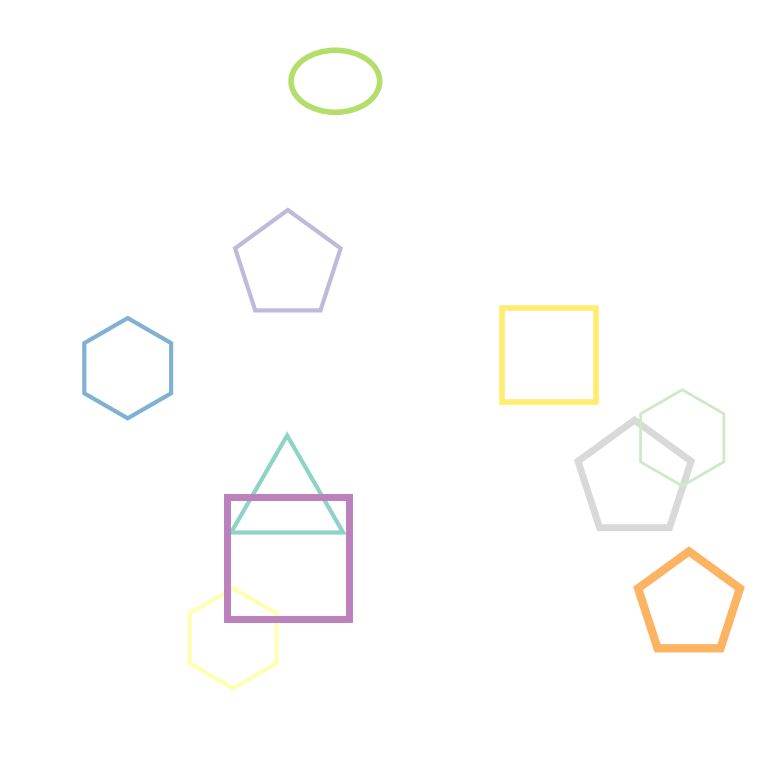[{"shape": "triangle", "thickness": 1.5, "radius": 0.42, "center": [0.373, 0.35]}, {"shape": "hexagon", "thickness": 1.5, "radius": 0.33, "center": [0.303, 0.171]}, {"shape": "pentagon", "thickness": 1.5, "radius": 0.36, "center": [0.374, 0.655]}, {"shape": "hexagon", "thickness": 1.5, "radius": 0.33, "center": [0.166, 0.522]}, {"shape": "pentagon", "thickness": 3, "radius": 0.35, "center": [0.895, 0.214]}, {"shape": "oval", "thickness": 2, "radius": 0.29, "center": [0.436, 0.894]}, {"shape": "pentagon", "thickness": 2.5, "radius": 0.39, "center": [0.824, 0.377]}, {"shape": "square", "thickness": 2.5, "radius": 0.4, "center": [0.374, 0.276]}, {"shape": "hexagon", "thickness": 1, "radius": 0.31, "center": [0.886, 0.431]}, {"shape": "square", "thickness": 2, "radius": 0.31, "center": [0.713, 0.538]}]